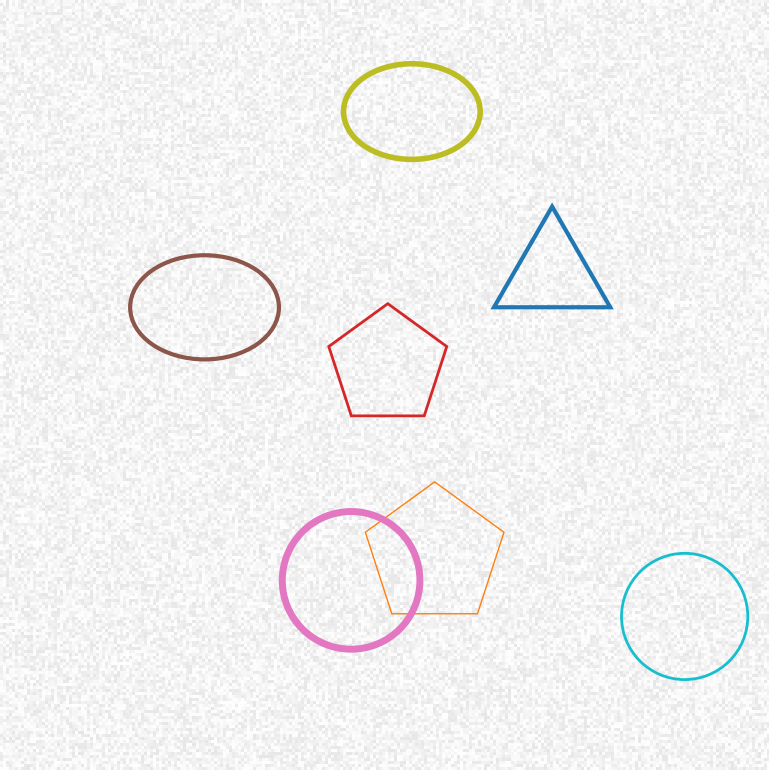[{"shape": "triangle", "thickness": 1.5, "radius": 0.44, "center": [0.717, 0.645]}, {"shape": "pentagon", "thickness": 0.5, "radius": 0.47, "center": [0.564, 0.28]}, {"shape": "pentagon", "thickness": 1, "radius": 0.4, "center": [0.504, 0.525]}, {"shape": "oval", "thickness": 1.5, "radius": 0.48, "center": [0.266, 0.601]}, {"shape": "circle", "thickness": 2.5, "radius": 0.45, "center": [0.456, 0.246]}, {"shape": "oval", "thickness": 2, "radius": 0.44, "center": [0.535, 0.855]}, {"shape": "circle", "thickness": 1, "radius": 0.41, "center": [0.889, 0.199]}]